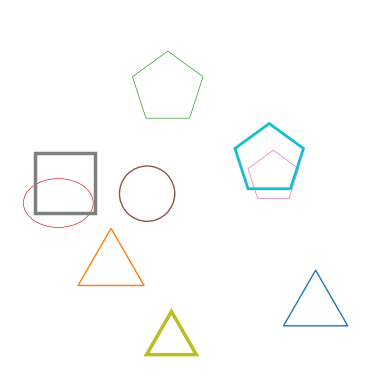[{"shape": "triangle", "thickness": 1, "radius": 0.48, "center": [0.82, 0.202]}, {"shape": "triangle", "thickness": 1, "radius": 0.49, "center": [0.288, 0.308]}, {"shape": "pentagon", "thickness": 0.5, "radius": 0.48, "center": [0.436, 0.771]}, {"shape": "oval", "thickness": 0.5, "radius": 0.45, "center": [0.151, 0.473]}, {"shape": "circle", "thickness": 1, "radius": 0.36, "center": [0.382, 0.497]}, {"shape": "pentagon", "thickness": 0.5, "radius": 0.35, "center": [0.71, 0.54]}, {"shape": "square", "thickness": 2.5, "radius": 0.39, "center": [0.168, 0.524]}, {"shape": "triangle", "thickness": 2.5, "radius": 0.37, "center": [0.445, 0.116]}, {"shape": "pentagon", "thickness": 2, "radius": 0.47, "center": [0.699, 0.585]}]